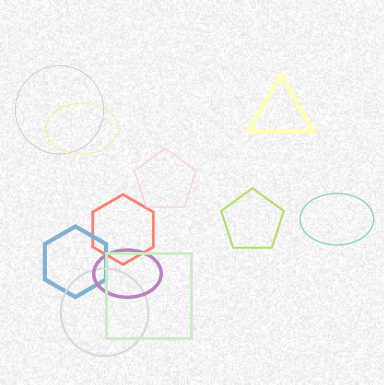[{"shape": "oval", "thickness": 1, "radius": 0.48, "center": [0.875, 0.431]}, {"shape": "triangle", "thickness": 3, "radius": 0.49, "center": [0.73, 0.708]}, {"shape": "circle", "thickness": 0.5, "radius": 0.57, "center": [0.154, 0.715]}, {"shape": "hexagon", "thickness": 2, "radius": 0.45, "center": [0.32, 0.404]}, {"shape": "hexagon", "thickness": 3, "radius": 0.46, "center": [0.196, 0.32]}, {"shape": "pentagon", "thickness": 1.5, "radius": 0.43, "center": [0.656, 0.426]}, {"shape": "pentagon", "thickness": 1, "radius": 0.42, "center": [0.429, 0.531]}, {"shape": "circle", "thickness": 1.5, "radius": 0.57, "center": [0.272, 0.189]}, {"shape": "oval", "thickness": 2.5, "radius": 0.44, "center": [0.331, 0.289]}, {"shape": "square", "thickness": 2, "radius": 0.55, "center": [0.385, 0.232]}, {"shape": "oval", "thickness": 0.5, "radius": 0.47, "center": [0.213, 0.666]}]